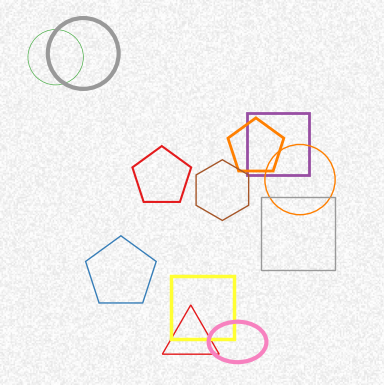[{"shape": "triangle", "thickness": 1, "radius": 0.43, "center": [0.495, 0.123]}, {"shape": "pentagon", "thickness": 1.5, "radius": 0.4, "center": [0.42, 0.54]}, {"shape": "pentagon", "thickness": 1, "radius": 0.48, "center": [0.314, 0.291]}, {"shape": "circle", "thickness": 0.5, "radius": 0.36, "center": [0.145, 0.851]}, {"shape": "square", "thickness": 2, "radius": 0.4, "center": [0.722, 0.627]}, {"shape": "pentagon", "thickness": 2, "radius": 0.38, "center": [0.665, 0.618]}, {"shape": "circle", "thickness": 1, "radius": 0.46, "center": [0.779, 0.534]}, {"shape": "square", "thickness": 2.5, "radius": 0.41, "center": [0.526, 0.201]}, {"shape": "hexagon", "thickness": 1, "radius": 0.39, "center": [0.578, 0.506]}, {"shape": "oval", "thickness": 3, "radius": 0.38, "center": [0.617, 0.112]}, {"shape": "square", "thickness": 1, "radius": 0.48, "center": [0.774, 0.393]}, {"shape": "circle", "thickness": 3, "radius": 0.46, "center": [0.216, 0.861]}]